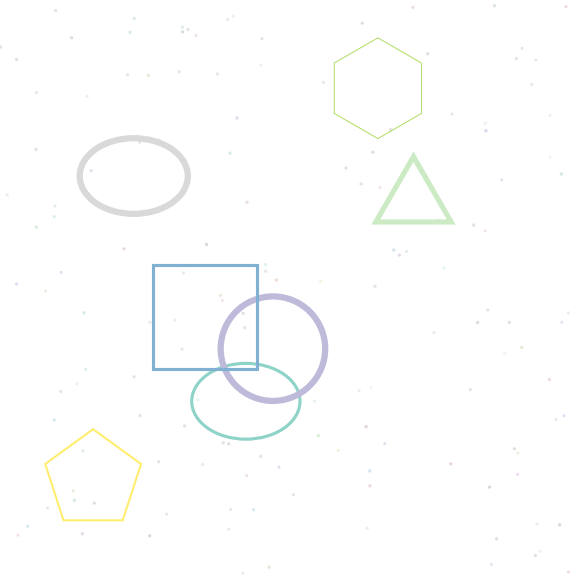[{"shape": "oval", "thickness": 1.5, "radius": 0.47, "center": [0.426, 0.304]}, {"shape": "circle", "thickness": 3, "radius": 0.45, "center": [0.473, 0.395]}, {"shape": "square", "thickness": 1.5, "radius": 0.45, "center": [0.355, 0.451]}, {"shape": "hexagon", "thickness": 0.5, "radius": 0.44, "center": [0.654, 0.846]}, {"shape": "oval", "thickness": 3, "radius": 0.47, "center": [0.232, 0.694]}, {"shape": "triangle", "thickness": 2.5, "radius": 0.38, "center": [0.716, 0.652]}, {"shape": "pentagon", "thickness": 1, "radius": 0.44, "center": [0.161, 0.169]}]